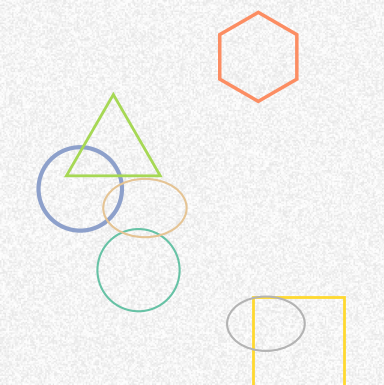[{"shape": "circle", "thickness": 1.5, "radius": 0.53, "center": [0.36, 0.298]}, {"shape": "hexagon", "thickness": 2.5, "radius": 0.58, "center": [0.671, 0.852]}, {"shape": "circle", "thickness": 3, "radius": 0.54, "center": [0.208, 0.509]}, {"shape": "triangle", "thickness": 2, "radius": 0.7, "center": [0.294, 0.614]}, {"shape": "square", "thickness": 2, "radius": 0.59, "center": [0.776, 0.11]}, {"shape": "oval", "thickness": 1.5, "radius": 0.54, "center": [0.376, 0.46]}, {"shape": "oval", "thickness": 1.5, "radius": 0.5, "center": [0.691, 0.159]}]